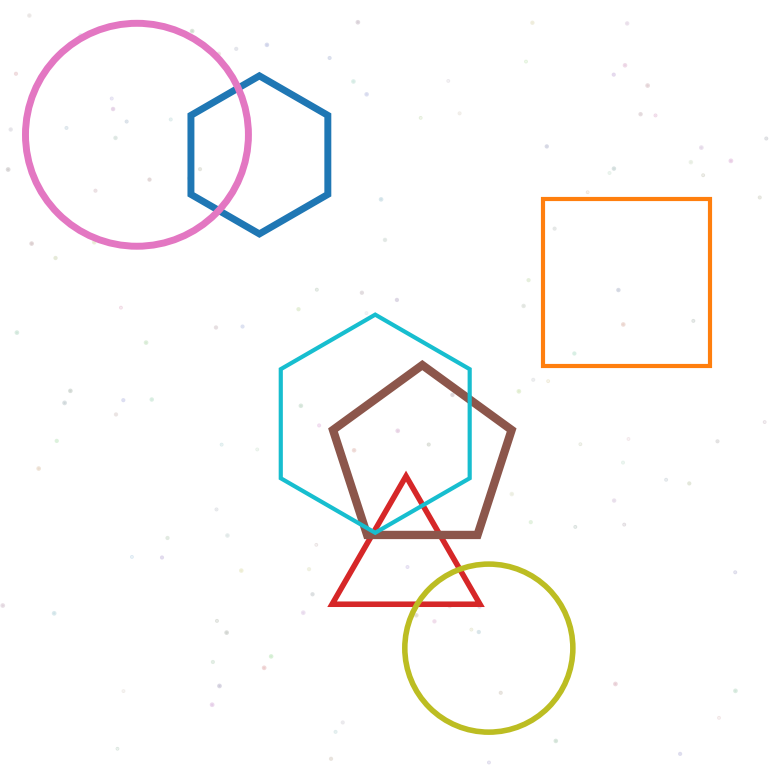[{"shape": "hexagon", "thickness": 2.5, "radius": 0.51, "center": [0.337, 0.799]}, {"shape": "square", "thickness": 1.5, "radius": 0.54, "center": [0.813, 0.633]}, {"shape": "triangle", "thickness": 2, "radius": 0.55, "center": [0.527, 0.271]}, {"shape": "pentagon", "thickness": 3, "radius": 0.61, "center": [0.548, 0.404]}, {"shape": "circle", "thickness": 2.5, "radius": 0.72, "center": [0.178, 0.825]}, {"shape": "circle", "thickness": 2, "radius": 0.55, "center": [0.635, 0.158]}, {"shape": "hexagon", "thickness": 1.5, "radius": 0.71, "center": [0.487, 0.45]}]